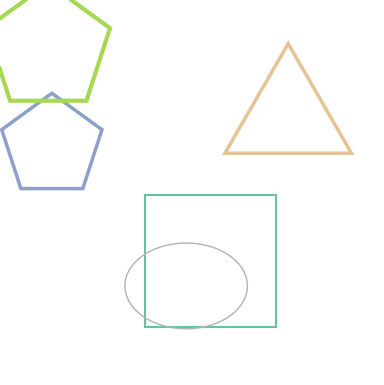[{"shape": "square", "thickness": 1.5, "radius": 0.86, "center": [0.547, 0.322]}, {"shape": "pentagon", "thickness": 2.5, "radius": 0.68, "center": [0.135, 0.621]}, {"shape": "pentagon", "thickness": 3, "radius": 0.84, "center": [0.125, 0.875]}, {"shape": "triangle", "thickness": 2.5, "radius": 0.95, "center": [0.749, 0.697]}, {"shape": "oval", "thickness": 1, "radius": 0.8, "center": [0.484, 0.257]}]